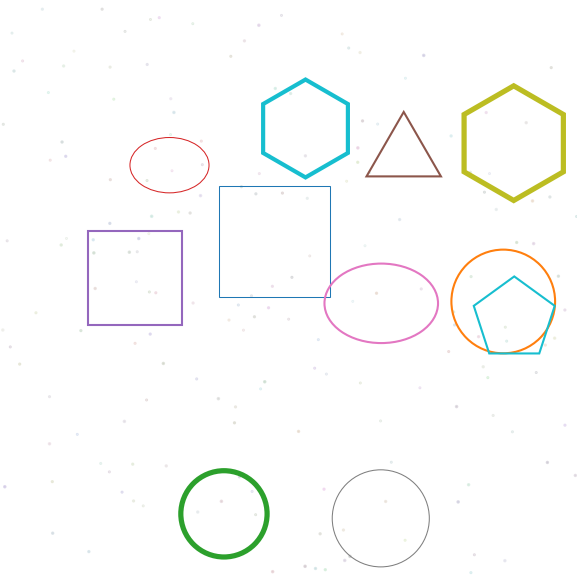[{"shape": "square", "thickness": 0.5, "radius": 0.48, "center": [0.476, 0.582]}, {"shape": "circle", "thickness": 1, "radius": 0.45, "center": [0.871, 0.477]}, {"shape": "circle", "thickness": 2.5, "radius": 0.37, "center": [0.388, 0.109]}, {"shape": "oval", "thickness": 0.5, "radius": 0.34, "center": [0.293, 0.713]}, {"shape": "square", "thickness": 1, "radius": 0.41, "center": [0.233, 0.518]}, {"shape": "triangle", "thickness": 1, "radius": 0.37, "center": [0.699, 0.731]}, {"shape": "oval", "thickness": 1, "radius": 0.49, "center": [0.66, 0.474]}, {"shape": "circle", "thickness": 0.5, "radius": 0.42, "center": [0.659, 0.102]}, {"shape": "hexagon", "thickness": 2.5, "radius": 0.5, "center": [0.89, 0.751]}, {"shape": "hexagon", "thickness": 2, "radius": 0.42, "center": [0.529, 0.777]}, {"shape": "pentagon", "thickness": 1, "radius": 0.37, "center": [0.89, 0.447]}]